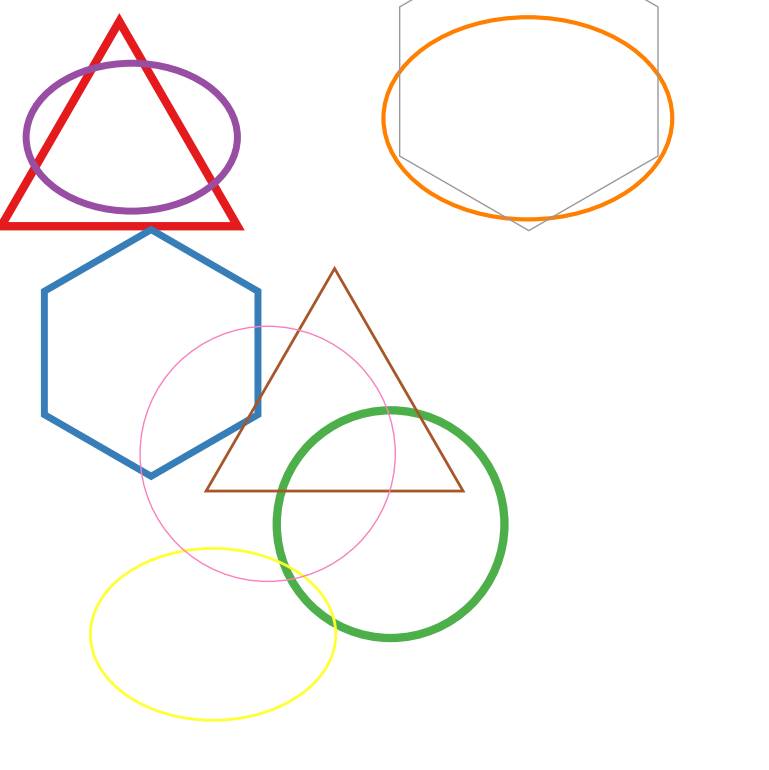[{"shape": "triangle", "thickness": 3, "radius": 0.89, "center": [0.155, 0.795]}, {"shape": "hexagon", "thickness": 2.5, "radius": 0.8, "center": [0.196, 0.542]}, {"shape": "circle", "thickness": 3, "radius": 0.74, "center": [0.507, 0.319]}, {"shape": "oval", "thickness": 2.5, "radius": 0.69, "center": [0.171, 0.822]}, {"shape": "oval", "thickness": 1.5, "radius": 0.94, "center": [0.686, 0.846]}, {"shape": "oval", "thickness": 1, "radius": 0.8, "center": [0.277, 0.176]}, {"shape": "triangle", "thickness": 1, "radius": 0.96, "center": [0.435, 0.459]}, {"shape": "circle", "thickness": 0.5, "radius": 0.83, "center": [0.348, 0.411]}, {"shape": "hexagon", "thickness": 0.5, "radius": 0.97, "center": [0.687, 0.894]}]